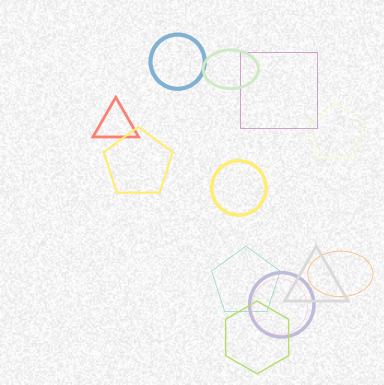[{"shape": "pentagon", "thickness": 0.5, "radius": 0.47, "center": [0.639, 0.267]}, {"shape": "pentagon", "thickness": 0.5, "radius": 0.39, "center": [0.874, 0.657]}, {"shape": "circle", "thickness": 2.5, "radius": 0.42, "center": [0.732, 0.208]}, {"shape": "triangle", "thickness": 2, "radius": 0.34, "center": [0.301, 0.679]}, {"shape": "circle", "thickness": 3, "radius": 0.35, "center": [0.461, 0.84]}, {"shape": "oval", "thickness": 0.5, "radius": 0.42, "center": [0.884, 0.289]}, {"shape": "hexagon", "thickness": 1, "radius": 0.47, "center": [0.668, 0.123]}, {"shape": "circle", "thickness": 0.5, "radius": 0.36, "center": [0.726, 0.204]}, {"shape": "triangle", "thickness": 2, "radius": 0.48, "center": [0.822, 0.265]}, {"shape": "square", "thickness": 0.5, "radius": 0.5, "center": [0.724, 0.766]}, {"shape": "oval", "thickness": 2, "radius": 0.36, "center": [0.599, 0.82]}, {"shape": "pentagon", "thickness": 1.5, "radius": 0.47, "center": [0.359, 0.576]}, {"shape": "circle", "thickness": 2.5, "radius": 0.35, "center": [0.62, 0.512]}]